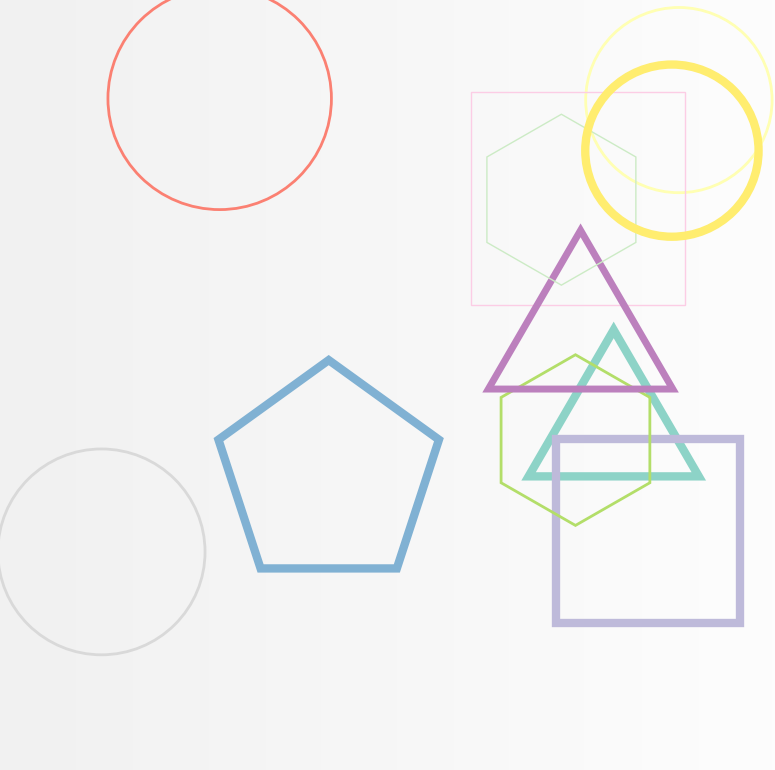[{"shape": "triangle", "thickness": 3, "radius": 0.63, "center": [0.792, 0.445]}, {"shape": "circle", "thickness": 1, "radius": 0.6, "center": [0.876, 0.87]}, {"shape": "square", "thickness": 3, "radius": 0.59, "center": [0.836, 0.31]}, {"shape": "circle", "thickness": 1, "radius": 0.72, "center": [0.283, 0.872]}, {"shape": "pentagon", "thickness": 3, "radius": 0.75, "center": [0.424, 0.383]}, {"shape": "hexagon", "thickness": 1, "radius": 0.55, "center": [0.743, 0.428]}, {"shape": "square", "thickness": 0.5, "radius": 0.69, "center": [0.746, 0.743]}, {"shape": "circle", "thickness": 1, "radius": 0.67, "center": [0.131, 0.283]}, {"shape": "triangle", "thickness": 2.5, "radius": 0.69, "center": [0.749, 0.563]}, {"shape": "hexagon", "thickness": 0.5, "radius": 0.55, "center": [0.724, 0.741]}, {"shape": "circle", "thickness": 3, "radius": 0.56, "center": [0.867, 0.804]}]